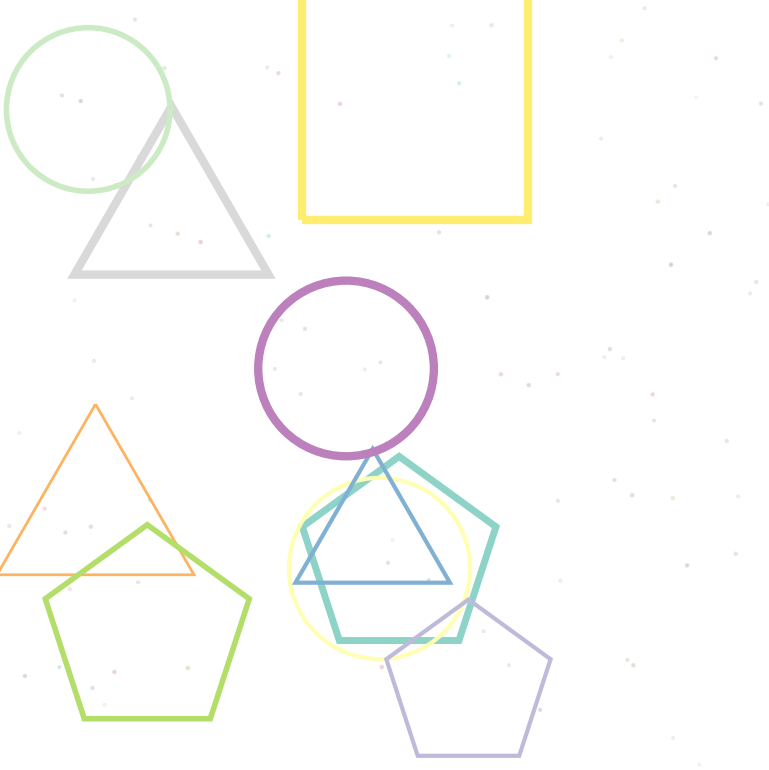[{"shape": "pentagon", "thickness": 2.5, "radius": 0.66, "center": [0.518, 0.275]}, {"shape": "circle", "thickness": 1.5, "radius": 0.59, "center": [0.493, 0.262]}, {"shape": "pentagon", "thickness": 1.5, "radius": 0.56, "center": [0.608, 0.109]}, {"shape": "triangle", "thickness": 1.5, "radius": 0.58, "center": [0.484, 0.301]}, {"shape": "triangle", "thickness": 1, "radius": 0.74, "center": [0.124, 0.327]}, {"shape": "pentagon", "thickness": 2, "radius": 0.7, "center": [0.191, 0.179]}, {"shape": "triangle", "thickness": 3, "radius": 0.73, "center": [0.223, 0.716]}, {"shape": "circle", "thickness": 3, "radius": 0.57, "center": [0.449, 0.521]}, {"shape": "circle", "thickness": 2, "radius": 0.53, "center": [0.115, 0.858]}, {"shape": "square", "thickness": 3, "radius": 0.73, "center": [0.539, 0.861]}]